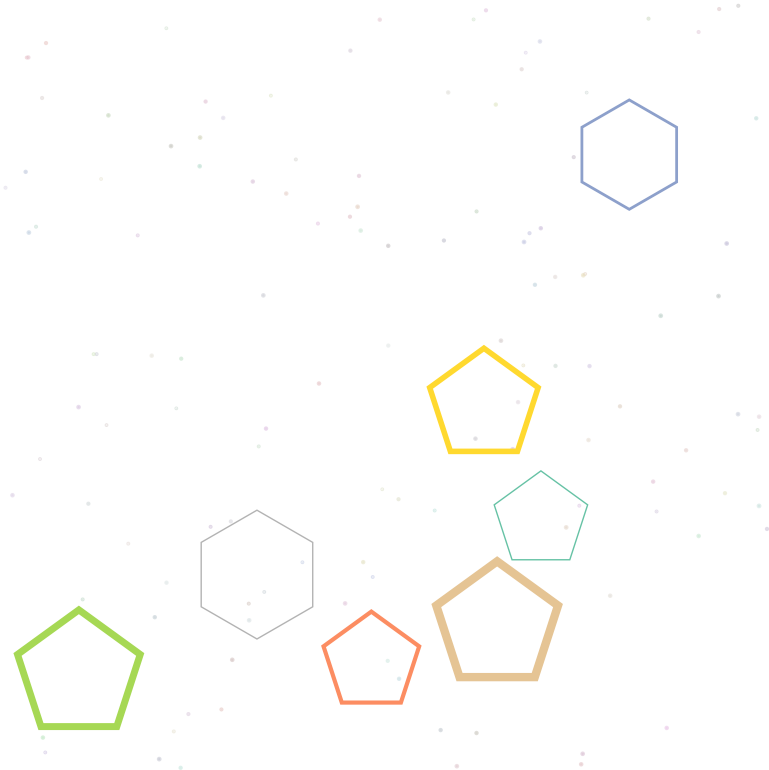[{"shape": "pentagon", "thickness": 0.5, "radius": 0.32, "center": [0.702, 0.325]}, {"shape": "pentagon", "thickness": 1.5, "radius": 0.33, "center": [0.482, 0.14]}, {"shape": "hexagon", "thickness": 1, "radius": 0.36, "center": [0.817, 0.799]}, {"shape": "pentagon", "thickness": 2.5, "radius": 0.42, "center": [0.102, 0.124]}, {"shape": "pentagon", "thickness": 2, "radius": 0.37, "center": [0.628, 0.474]}, {"shape": "pentagon", "thickness": 3, "radius": 0.42, "center": [0.646, 0.188]}, {"shape": "hexagon", "thickness": 0.5, "radius": 0.42, "center": [0.334, 0.254]}]